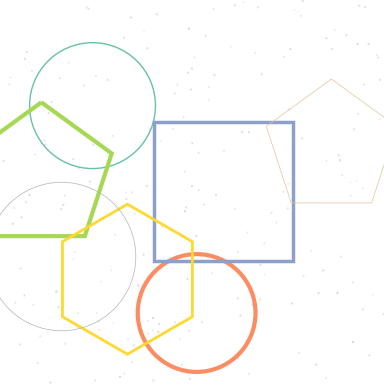[{"shape": "circle", "thickness": 1, "radius": 0.82, "center": [0.24, 0.726]}, {"shape": "circle", "thickness": 3, "radius": 0.76, "center": [0.511, 0.187]}, {"shape": "square", "thickness": 2.5, "radius": 0.9, "center": [0.581, 0.502]}, {"shape": "pentagon", "thickness": 3, "radius": 0.96, "center": [0.107, 0.542]}, {"shape": "hexagon", "thickness": 2, "radius": 0.97, "center": [0.331, 0.275]}, {"shape": "pentagon", "thickness": 0.5, "radius": 0.89, "center": [0.861, 0.617]}, {"shape": "circle", "thickness": 0.5, "radius": 0.96, "center": [0.16, 0.334]}]